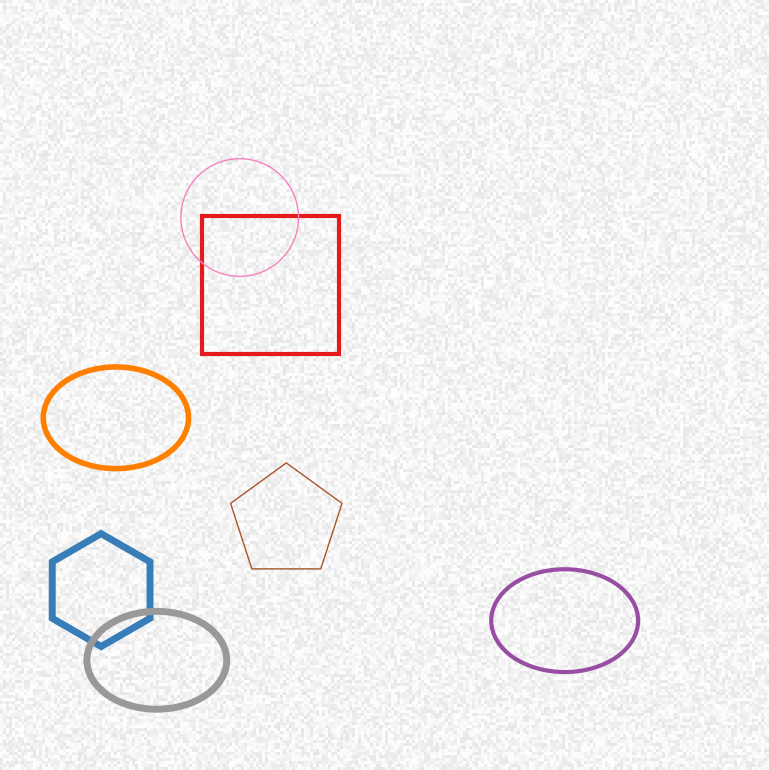[{"shape": "square", "thickness": 1.5, "radius": 0.45, "center": [0.351, 0.63]}, {"shape": "hexagon", "thickness": 2.5, "radius": 0.37, "center": [0.131, 0.234]}, {"shape": "oval", "thickness": 1.5, "radius": 0.48, "center": [0.733, 0.194]}, {"shape": "oval", "thickness": 2, "radius": 0.47, "center": [0.151, 0.457]}, {"shape": "pentagon", "thickness": 0.5, "radius": 0.38, "center": [0.372, 0.323]}, {"shape": "circle", "thickness": 0.5, "radius": 0.38, "center": [0.311, 0.717]}, {"shape": "oval", "thickness": 2.5, "radius": 0.45, "center": [0.204, 0.142]}]